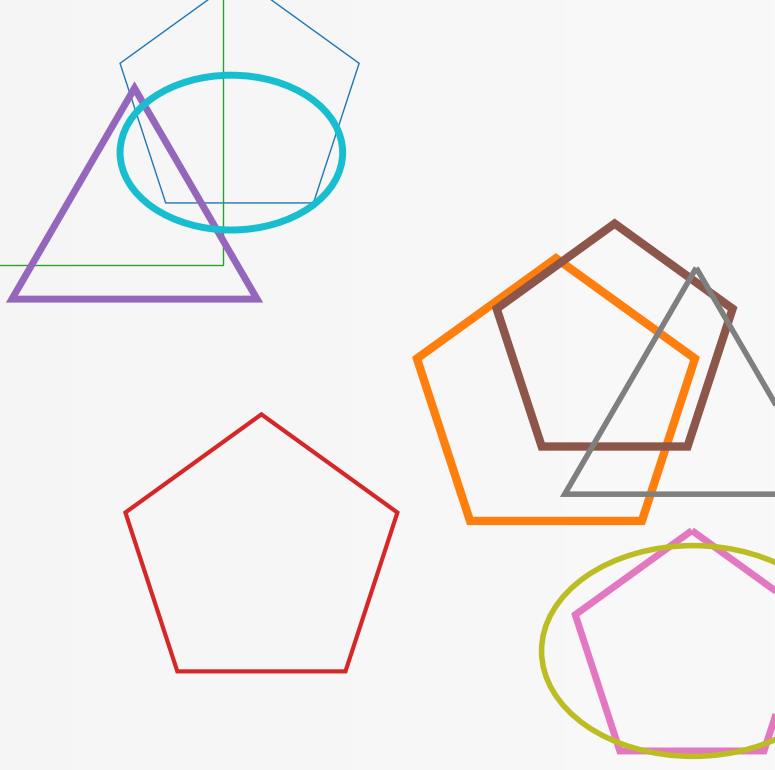[{"shape": "pentagon", "thickness": 0.5, "radius": 0.81, "center": [0.309, 0.868]}, {"shape": "pentagon", "thickness": 3, "radius": 0.94, "center": [0.717, 0.476]}, {"shape": "square", "thickness": 0.5, "radius": 0.94, "center": [0.1, 0.843]}, {"shape": "pentagon", "thickness": 1.5, "radius": 0.92, "center": [0.337, 0.277]}, {"shape": "triangle", "thickness": 2.5, "radius": 0.91, "center": [0.174, 0.703]}, {"shape": "pentagon", "thickness": 3, "radius": 0.8, "center": [0.793, 0.55]}, {"shape": "pentagon", "thickness": 2.5, "radius": 0.79, "center": [0.893, 0.153]}, {"shape": "triangle", "thickness": 2, "radius": 0.98, "center": [0.898, 0.456]}, {"shape": "oval", "thickness": 2, "radius": 0.98, "center": [0.894, 0.155]}, {"shape": "oval", "thickness": 2.5, "radius": 0.72, "center": [0.299, 0.802]}]